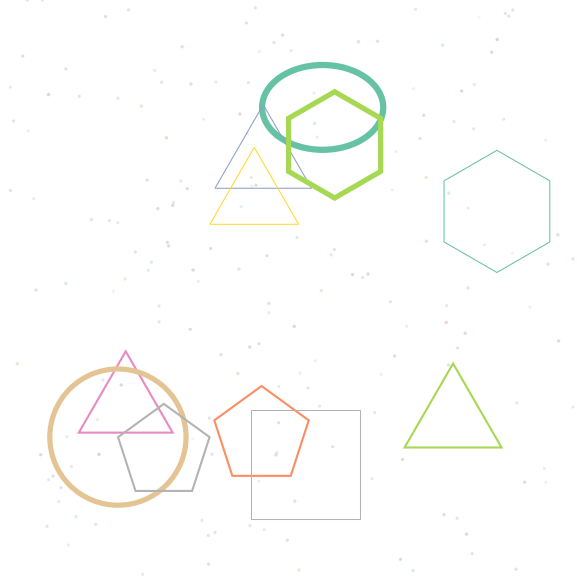[{"shape": "hexagon", "thickness": 0.5, "radius": 0.53, "center": [0.86, 0.633]}, {"shape": "oval", "thickness": 3, "radius": 0.52, "center": [0.559, 0.813]}, {"shape": "pentagon", "thickness": 1, "radius": 0.43, "center": [0.453, 0.245]}, {"shape": "triangle", "thickness": 0.5, "radius": 0.48, "center": [0.456, 0.721]}, {"shape": "triangle", "thickness": 1, "radius": 0.47, "center": [0.218, 0.297]}, {"shape": "triangle", "thickness": 1, "radius": 0.48, "center": [0.785, 0.273]}, {"shape": "hexagon", "thickness": 2.5, "radius": 0.46, "center": [0.579, 0.748]}, {"shape": "triangle", "thickness": 0.5, "radius": 0.44, "center": [0.44, 0.655]}, {"shape": "circle", "thickness": 2.5, "radius": 0.59, "center": [0.204, 0.242]}, {"shape": "square", "thickness": 0.5, "radius": 0.47, "center": [0.53, 0.195]}, {"shape": "pentagon", "thickness": 1, "radius": 0.42, "center": [0.284, 0.216]}]